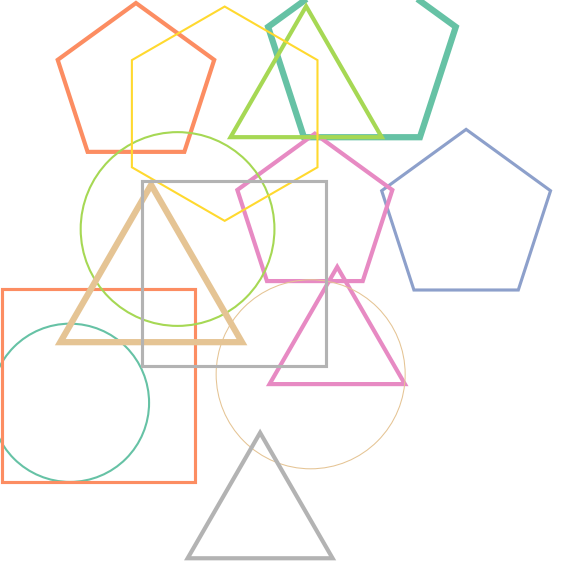[{"shape": "pentagon", "thickness": 3, "radius": 0.85, "center": [0.627, 0.9]}, {"shape": "circle", "thickness": 1, "radius": 0.69, "center": [0.121, 0.302]}, {"shape": "pentagon", "thickness": 2, "radius": 0.71, "center": [0.235, 0.851]}, {"shape": "square", "thickness": 1.5, "radius": 0.83, "center": [0.17, 0.331]}, {"shape": "pentagon", "thickness": 1.5, "radius": 0.77, "center": [0.807, 0.621]}, {"shape": "triangle", "thickness": 2, "radius": 0.68, "center": [0.584, 0.402]}, {"shape": "pentagon", "thickness": 2, "radius": 0.71, "center": [0.545, 0.627]}, {"shape": "circle", "thickness": 1, "radius": 0.84, "center": [0.307, 0.603]}, {"shape": "triangle", "thickness": 2, "radius": 0.76, "center": [0.53, 0.837]}, {"shape": "hexagon", "thickness": 1, "radius": 0.93, "center": [0.389, 0.802]}, {"shape": "triangle", "thickness": 3, "radius": 0.91, "center": [0.262, 0.497]}, {"shape": "circle", "thickness": 0.5, "radius": 0.82, "center": [0.538, 0.351]}, {"shape": "square", "thickness": 1.5, "radius": 0.8, "center": [0.404, 0.526]}, {"shape": "triangle", "thickness": 2, "radius": 0.72, "center": [0.45, 0.105]}]